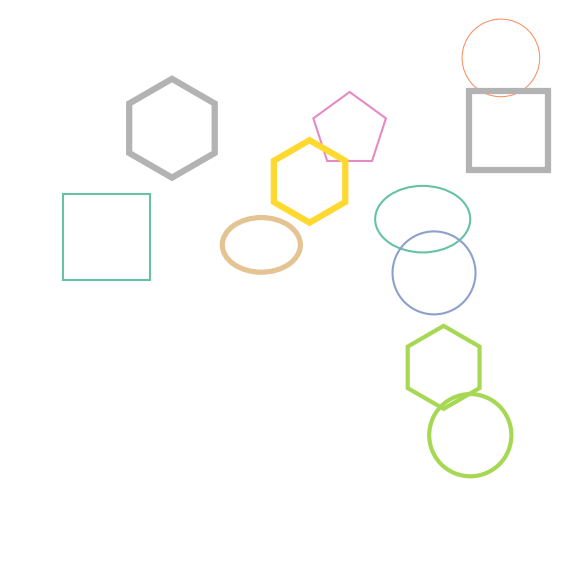[{"shape": "square", "thickness": 1, "radius": 0.37, "center": [0.184, 0.589]}, {"shape": "oval", "thickness": 1, "radius": 0.41, "center": [0.732, 0.62]}, {"shape": "circle", "thickness": 0.5, "radius": 0.34, "center": [0.867, 0.899]}, {"shape": "circle", "thickness": 1, "radius": 0.36, "center": [0.752, 0.527]}, {"shape": "pentagon", "thickness": 1, "radius": 0.33, "center": [0.605, 0.774]}, {"shape": "hexagon", "thickness": 2, "radius": 0.36, "center": [0.768, 0.363]}, {"shape": "circle", "thickness": 2, "radius": 0.36, "center": [0.814, 0.246]}, {"shape": "hexagon", "thickness": 3, "radius": 0.36, "center": [0.536, 0.685]}, {"shape": "oval", "thickness": 2.5, "radius": 0.34, "center": [0.453, 0.575]}, {"shape": "hexagon", "thickness": 3, "radius": 0.43, "center": [0.298, 0.777]}, {"shape": "square", "thickness": 3, "radius": 0.34, "center": [0.881, 0.773]}]